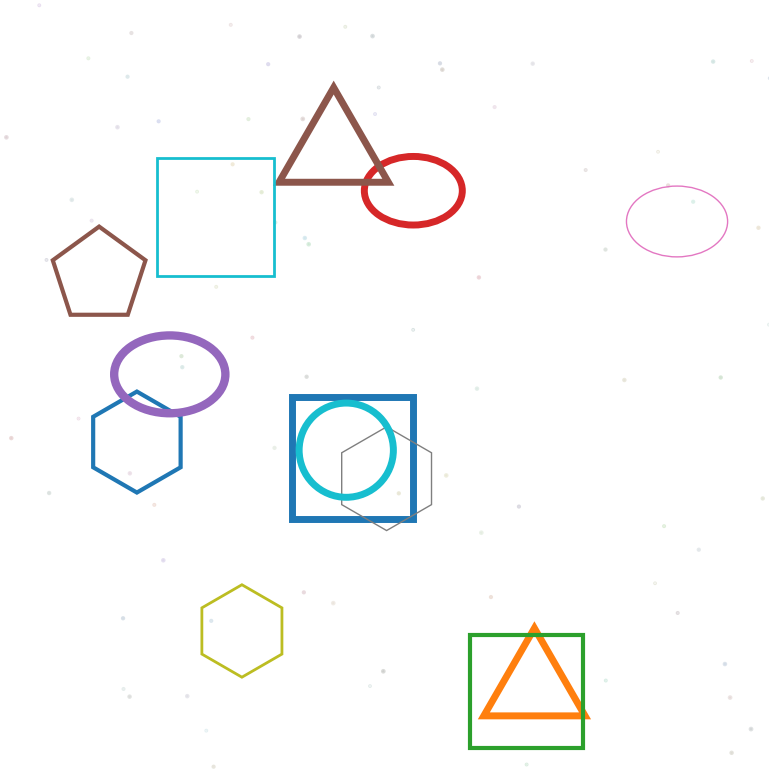[{"shape": "hexagon", "thickness": 1.5, "radius": 0.33, "center": [0.178, 0.426]}, {"shape": "square", "thickness": 2.5, "radius": 0.39, "center": [0.458, 0.405]}, {"shape": "triangle", "thickness": 2.5, "radius": 0.38, "center": [0.694, 0.108]}, {"shape": "square", "thickness": 1.5, "radius": 0.37, "center": [0.684, 0.102]}, {"shape": "oval", "thickness": 2.5, "radius": 0.32, "center": [0.537, 0.752]}, {"shape": "oval", "thickness": 3, "radius": 0.36, "center": [0.22, 0.514]}, {"shape": "pentagon", "thickness": 1.5, "radius": 0.32, "center": [0.129, 0.642]}, {"shape": "triangle", "thickness": 2.5, "radius": 0.41, "center": [0.433, 0.804]}, {"shape": "oval", "thickness": 0.5, "radius": 0.33, "center": [0.879, 0.712]}, {"shape": "hexagon", "thickness": 0.5, "radius": 0.34, "center": [0.502, 0.378]}, {"shape": "hexagon", "thickness": 1, "radius": 0.3, "center": [0.314, 0.181]}, {"shape": "circle", "thickness": 2.5, "radius": 0.31, "center": [0.45, 0.415]}, {"shape": "square", "thickness": 1, "radius": 0.38, "center": [0.28, 0.718]}]